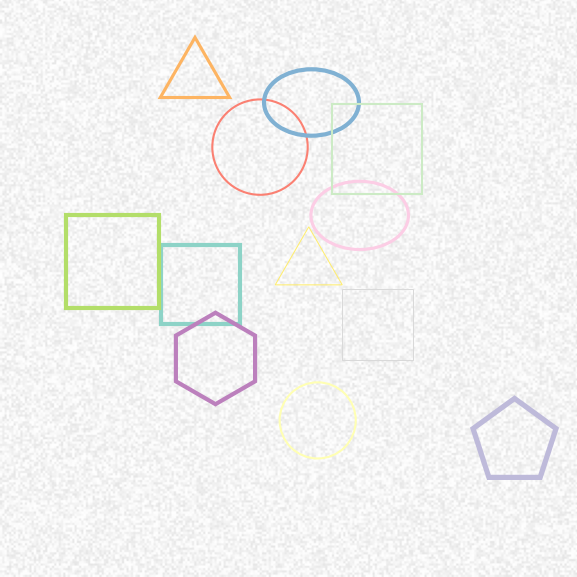[{"shape": "square", "thickness": 2, "radius": 0.34, "center": [0.347, 0.507]}, {"shape": "circle", "thickness": 1, "radius": 0.33, "center": [0.55, 0.271]}, {"shape": "pentagon", "thickness": 2.5, "radius": 0.38, "center": [0.891, 0.234]}, {"shape": "circle", "thickness": 1, "radius": 0.41, "center": [0.45, 0.744]}, {"shape": "oval", "thickness": 2, "radius": 0.41, "center": [0.539, 0.822]}, {"shape": "triangle", "thickness": 1.5, "radius": 0.35, "center": [0.338, 0.865]}, {"shape": "square", "thickness": 2, "radius": 0.4, "center": [0.194, 0.547]}, {"shape": "oval", "thickness": 1.5, "radius": 0.42, "center": [0.623, 0.626]}, {"shape": "square", "thickness": 0.5, "radius": 0.31, "center": [0.653, 0.437]}, {"shape": "hexagon", "thickness": 2, "radius": 0.4, "center": [0.373, 0.378]}, {"shape": "square", "thickness": 1, "radius": 0.39, "center": [0.653, 0.741]}, {"shape": "triangle", "thickness": 0.5, "radius": 0.33, "center": [0.535, 0.539]}]